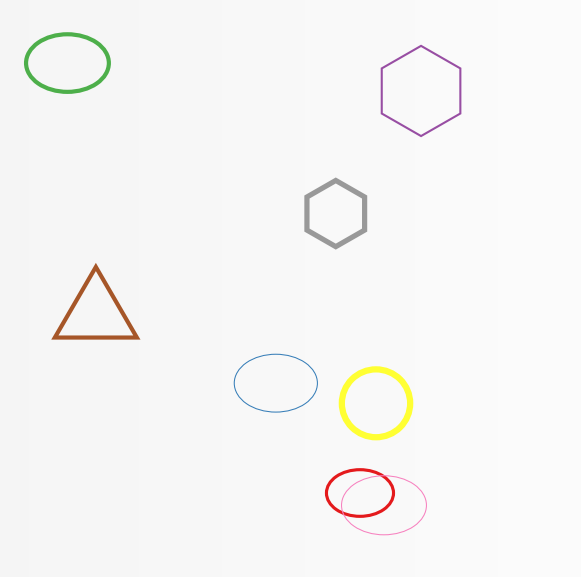[{"shape": "oval", "thickness": 1.5, "radius": 0.29, "center": [0.619, 0.145]}, {"shape": "oval", "thickness": 0.5, "radius": 0.36, "center": [0.475, 0.336]}, {"shape": "oval", "thickness": 2, "radius": 0.36, "center": [0.116, 0.89]}, {"shape": "hexagon", "thickness": 1, "radius": 0.39, "center": [0.724, 0.842]}, {"shape": "circle", "thickness": 3, "radius": 0.29, "center": [0.647, 0.301]}, {"shape": "triangle", "thickness": 2, "radius": 0.41, "center": [0.165, 0.455]}, {"shape": "oval", "thickness": 0.5, "radius": 0.37, "center": [0.661, 0.124]}, {"shape": "hexagon", "thickness": 2.5, "radius": 0.29, "center": [0.578, 0.629]}]